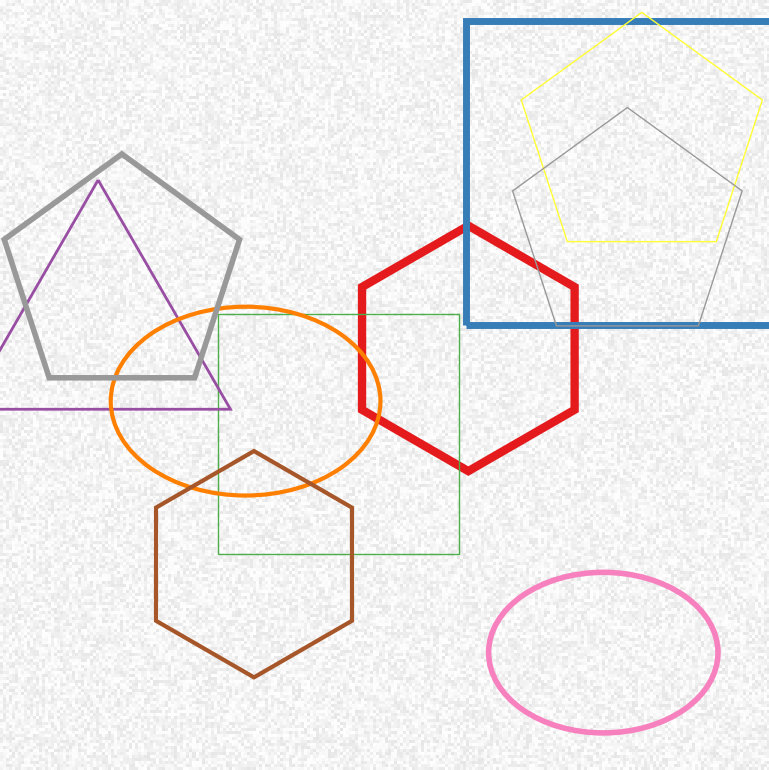[{"shape": "hexagon", "thickness": 3, "radius": 0.8, "center": [0.608, 0.548]}, {"shape": "square", "thickness": 2.5, "radius": 0.99, "center": [0.803, 0.775]}, {"shape": "square", "thickness": 0.5, "radius": 0.78, "center": [0.439, 0.436]}, {"shape": "triangle", "thickness": 1, "radius": 0.99, "center": [0.127, 0.568]}, {"shape": "oval", "thickness": 1.5, "radius": 0.88, "center": [0.319, 0.479]}, {"shape": "pentagon", "thickness": 0.5, "radius": 0.82, "center": [0.834, 0.819]}, {"shape": "hexagon", "thickness": 1.5, "radius": 0.73, "center": [0.33, 0.267]}, {"shape": "oval", "thickness": 2, "radius": 0.74, "center": [0.784, 0.152]}, {"shape": "pentagon", "thickness": 2, "radius": 0.8, "center": [0.158, 0.639]}, {"shape": "pentagon", "thickness": 0.5, "radius": 0.78, "center": [0.815, 0.704]}]